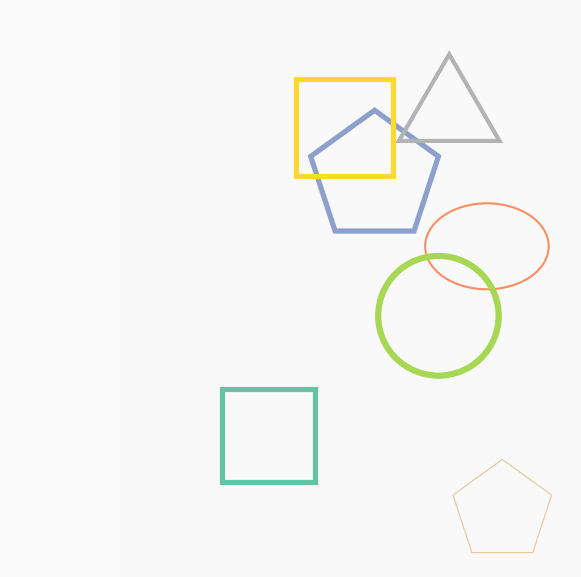[{"shape": "square", "thickness": 2.5, "radius": 0.4, "center": [0.462, 0.245]}, {"shape": "oval", "thickness": 1, "radius": 0.53, "center": [0.838, 0.573]}, {"shape": "pentagon", "thickness": 2.5, "radius": 0.58, "center": [0.644, 0.693]}, {"shape": "circle", "thickness": 3, "radius": 0.52, "center": [0.754, 0.452]}, {"shape": "square", "thickness": 2.5, "radius": 0.42, "center": [0.593, 0.778]}, {"shape": "pentagon", "thickness": 0.5, "radius": 0.45, "center": [0.864, 0.114]}, {"shape": "triangle", "thickness": 2, "radius": 0.5, "center": [0.773, 0.805]}]